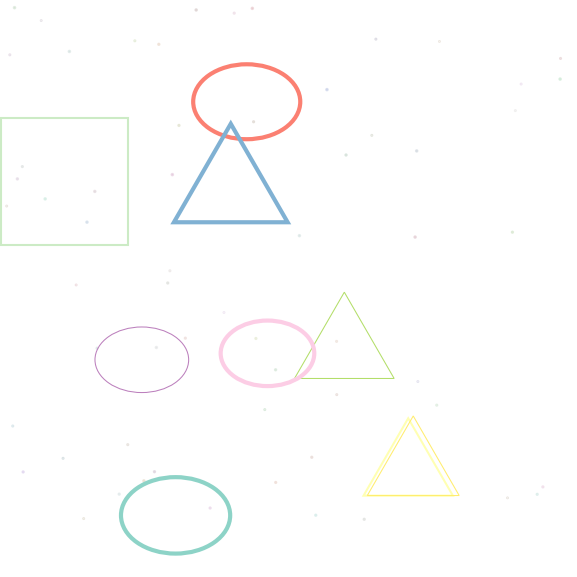[{"shape": "oval", "thickness": 2, "radius": 0.47, "center": [0.304, 0.107]}, {"shape": "triangle", "thickness": 1, "radius": 0.45, "center": [0.707, 0.186]}, {"shape": "oval", "thickness": 2, "radius": 0.46, "center": [0.427, 0.823]}, {"shape": "triangle", "thickness": 2, "radius": 0.57, "center": [0.4, 0.671]}, {"shape": "triangle", "thickness": 0.5, "radius": 0.5, "center": [0.596, 0.394]}, {"shape": "oval", "thickness": 2, "radius": 0.41, "center": [0.463, 0.387]}, {"shape": "oval", "thickness": 0.5, "radius": 0.41, "center": [0.246, 0.376]}, {"shape": "square", "thickness": 1, "radius": 0.55, "center": [0.112, 0.685]}, {"shape": "triangle", "thickness": 0.5, "radius": 0.46, "center": [0.716, 0.187]}]